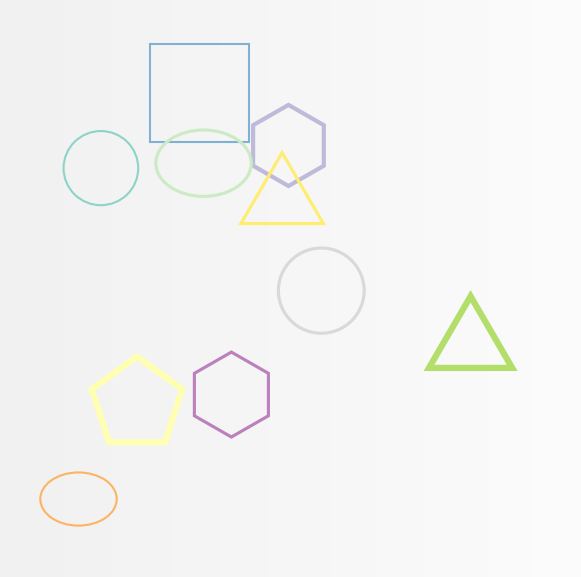[{"shape": "circle", "thickness": 1, "radius": 0.32, "center": [0.174, 0.708]}, {"shape": "pentagon", "thickness": 3, "radius": 0.41, "center": [0.236, 0.3]}, {"shape": "hexagon", "thickness": 2, "radius": 0.35, "center": [0.496, 0.747]}, {"shape": "square", "thickness": 1, "radius": 0.42, "center": [0.343, 0.838]}, {"shape": "oval", "thickness": 1, "radius": 0.33, "center": [0.135, 0.135]}, {"shape": "triangle", "thickness": 3, "radius": 0.41, "center": [0.81, 0.403]}, {"shape": "circle", "thickness": 1.5, "radius": 0.37, "center": [0.553, 0.496]}, {"shape": "hexagon", "thickness": 1.5, "radius": 0.37, "center": [0.398, 0.316]}, {"shape": "oval", "thickness": 1.5, "radius": 0.41, "center": [0.35, 0.717]}, {"shape": "triangle", "thickness": 1.5, "radius": 0.41, "center": [0.485, 0.653]}]